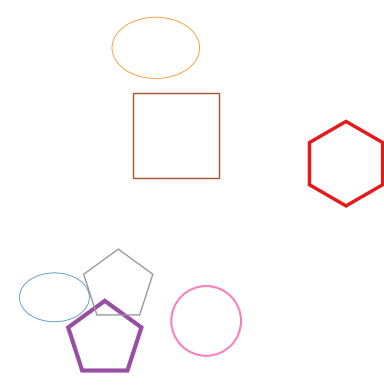[{"shape": "hexagon", "thickness": 2.5, "radius": 0.55, "center": [0.899, 0.575]}, {"shape": "oval", "thickness": 0.5, "radius": 0.45, "center": [0.141, 0.228]}, {"shape": "pentagon", "thickness": 3, "radius": 0.5, "center": [0.272, 0.119]}, {"shape": "oval", "thickness": 0.5, "radius": 0.57, "center": [0.405, 0.876]}, {"shape": "square", "thickness": 1, "radius": 0.55, "center": [0.457, 0.648]}, {"shape": "circle", "thickness": 1.5, "radius": 0.45, "center": [0.536, 0.166]}, {"shape": "pentagon", "thickness": 1, "radius": 0.47, "center": [0.307, 0.258]}]